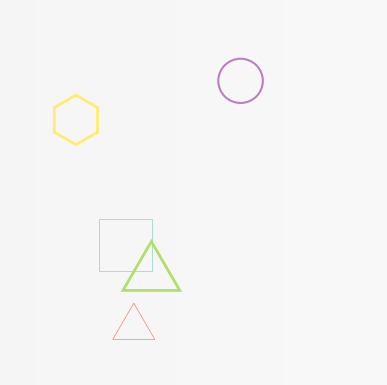[{"shape": "square", "thickness": 0.5, "radius": 0.34, "center": [0.325, 0.364]}, {"shape": "triangle", "thickness": 0.5, "radius": 0.31, "center": [0.345, 0.15]}, {"shape": "triangle", "thickness": 2, "radius": 0.42, "center": [0.391, 0.288]}, {"shape": "circle", "thickness": 1.5, "radius": 0.29, "center": [0.621, 0.79]}, {"shape": "hexagon", "thickness": 2, "radius": 0.32, "center": [0.196, 0.689]}]